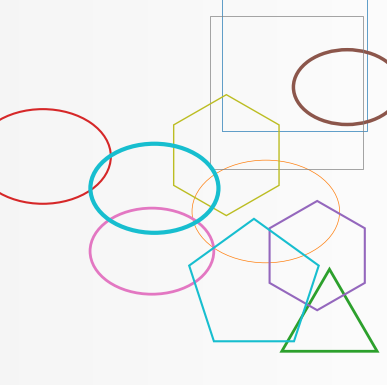[{"shape": "square", "thickness": 0.5, "radius": 0.93, "center": [0.76, 0.845]}, {"shape": "oval", "thickness": 0.5, "radius": 0.95, "center": [0.686, 0.451]}, {"shape": "triangle", "thickness": 2, "radius": 0.71, "center": [0.85, 0.159]}, {"shape": "oval", "thickness": 1.5, "radius": 0.88, "center": [0.11, 0.594]}, {"shape": "hexagon", "thickness": 1.5, "radius": 0.71, "center": [0.819, 0.336]}, {"shape": "oval", "thickness": 2.5, "radius": 0.69, "center": [0.896, 0.774]}, {"shape": "oval", "thickness": 2, "radius": 0.8, "center": [0.392, 0.348]}, {"shape": "square", "thickness": 0.5, "radius": 0.99, "center": [0.739, 0.76]}, {"shape": "hexagon", "thickness": 1, "radius": 0.78, "center": [0.584, 0.597]}, {"shape": "oval", "thickness": 3, "radius": 0.83, "center": [0.399, 0.511]}, {"shape": "pentagon", "thickness": 1.5, "radius": 0.88, "center": [0.655, 0.256]}]